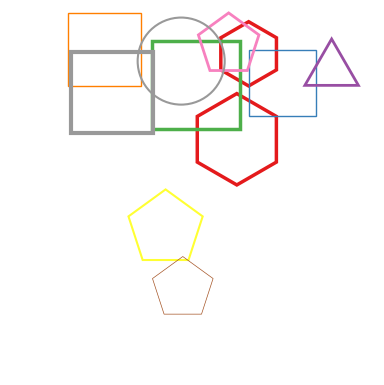[{"shape": "hexagon", "thickness": 2.5, "radius": 0.59, "center": [0.615, 0.638]}, {"shape": "hexagon", "thickness": 2.5, "radius": 0.42, "center": [0.646, 0.86]}, {"shape": "square", "thickness": 1, "radius": 0.43, "center": [0.734, 0.785]}, {"shape": "square", "thickness": 2.5, "radius": 0.57, "center": [0.508, 0.778]}, {"shape": "triangle", "thickness": 2, "radius": 0.4, "center": [0.861, 0.818]}, {"shape": "square", "thickness": 1, "radius": 0.47, "center": [0.27, 0.871]}, {"shape": "pentagon", "thickness": 1.5, "radius": 0.51, "center": [0.43, 0.407]}, {"shape": "pentagon", "thickness": 0.5, "radius": 0.41, "center": [0.475, 0.251]}, {"shape": "pentagon", "thickness": 2, "radius": 0.41, "center": [0.594, 0.884]}, {"shape": "square", "thickness": 3, "radius": 0.53, "center": [0.291, 0.759]}, {"shape": "circle", "thickness": 1.5, "radius": 0.57, "center": [0.471, 0.841]}]